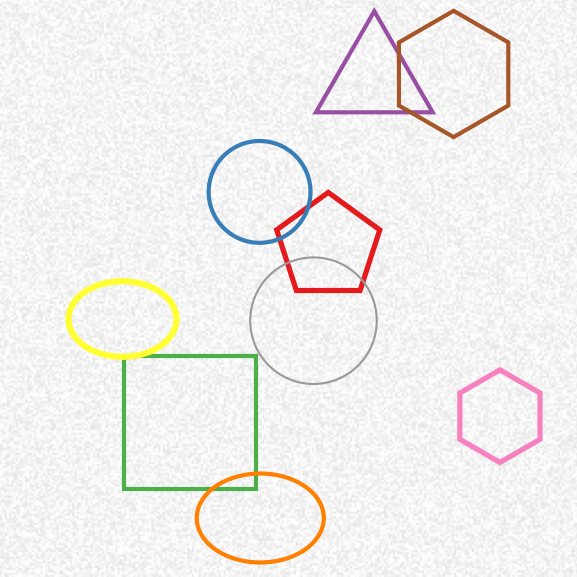[{"shape": "pentagon", "thickness": 2.5, "radius": 0.47, "center": [0.568, 0.572]}, {"shape": "circle", "thickness": 2, "radius": 0.44, "center": [0.449, 0.667]}, {"shape": "square", "thickness": 2, "radius": 0.57, "center": [0.328, 0.268]}, {"shape": "triangle", "thickness": 2, "radius": 0.58, "center": [0.648, 0.863]}, {"shape": "oval", "thickness": 2, "radius": 0.55, "center": [0.451, 0.102]}, {"shape": "oval", "thickness": 3, "radius": 0.47, "center": [0.212, 0.447]}, {"shape": "hexagon", "thickness": 2, "radius": 0.55, "center": [0.785, 0.871]}, {"shape": "hexagon", "thickness": 2.5, "radius": 0.4, "center": [0.866, 0.278]}, {"shape": "circle", "thickness": 1, "radius": 0.55, "center": [0.543, 0.444]}]